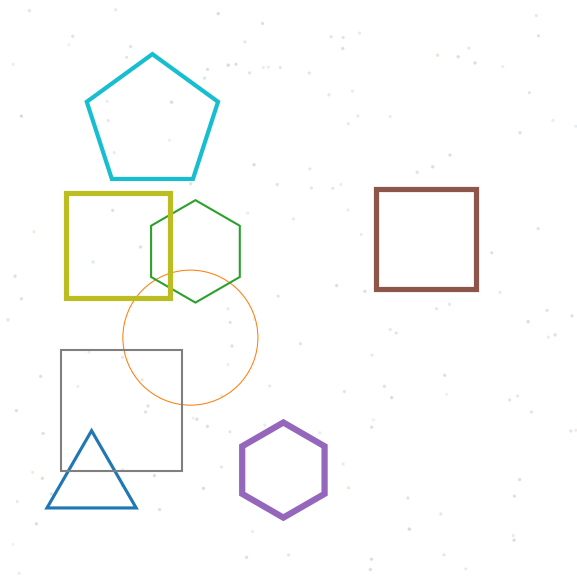[{"shape": "triangle", "thickness": 1.5, "radius": 0.45, "center": [0.159, 0.164]}, {"shape": "circle", "thickness": 0.5, "radius": 0.58, "center": [0.33, 0.414]}, {"shape": "hexagon", "thickness": 1, "radius": 0.44, "center": [0.338, 0.564]}, {"shape": "hexagon", "thickness": 3, "radius": 0.41, "center": [0.491, 0.185]}, {"shape": "square", "thickness": 2.5, "radius": 0.43, "center": [0.738, 0.585]}, {"shape": "square", "thickness": 1, "radius": 0.52, "center": [0.21, 0.288]}, {"shape": "square", "thickness": 2.5, "radius": 0.45, "center": [0.204, 0.574]}, {"shape": "pentagon", "thickness": 2, "radius": 0.6, "center": [0.264, 0.786]}]